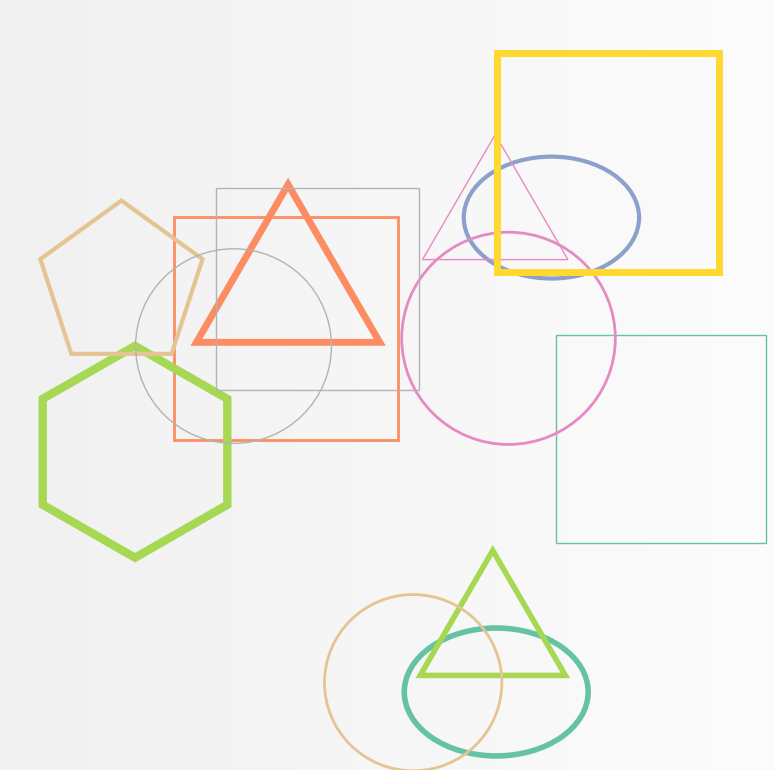[{"shape": "square", "thickness": 0.5, "radius": 0.68, "center": [0.853, 0.43]}, {"shape": "oval", "thickness": 2, "radius": 0.59, "center": [0.64, 0.101]}, {"shape": "triangle", "thickness": 2.5, "radius": 0.68, "center": [0.372, 0.624]}, {"shape": "square", "thickness": 1, "radius": 0.72, "center": [0.369, 0.573]}, {"shape": "oval", "thickness": 1.5, "radius": 0.57, "center": [0.712, 0.717]}, {"shape": "circle", "thickness": 1, "radius": 0.69, "center": [0.656, 0.561]}, {"shape": "triangle", "thickness": 0.5, "radius": 0.54, "center": [0.639, 0.717]}, {"shape": "triangle", "thickness": 2, "radius": 0.54, "center": [0.636, 0.177]}, {"shape": "hexagon", "thickness": 3, "radius": 0.69, "center": [0.174, 0.413]}, {"shape": "square", "thickness": 2.5, "radius": 0.71, "center": [0.785, 0.789]}, {"shape": "circle", "thickness": 1, "radius": 0.57, "center": [0.533, 0.113]}, {"shape": "pentagon", "thickness": 1.5, "radius": 0.55, "center": [0.157, 0.629]}, {"shape": "circle", "thickness": 0.5, "radius": 0.63, "center": [0.301, 0.551]}, {"shape": "square", "thickness": 0.5, "radius": 0.66, "center": [0.41, 0.625]}]